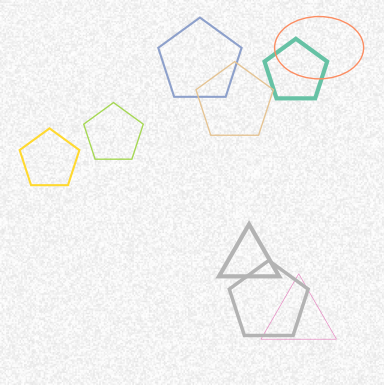[{"shape": "pentagon", "thickness": 3, "radius": 0.43, "center": [0.768, 0.814]}, {"shape": "oval", "thickness": 1, "radius": 0.58, "center": [0.829, 0.876]}, {"shape": "pentagon", "thickness": 1.5, "radius": 0.57, "center": [0.519, 0.841]}, {"shape": "triangle", "thickness": 0.5, "radius": 0.57, "center": [0.776, 0.176]}, {"shape": "pentagon", "thickness": 1, "radius": 0.41, "center": [0.295, 0.652]}, {"shape": "pentagon", "thickness": 1.5, "radius": 0.41, "center": [0.129, 0.585]}, {"shape": "pentagon", "thickness": 1, "radius": 0.53, "center": [0.61, 0.734]}, {"shape": "triangle", "thickness": 3, "radius": 0.45, "center": [0.647, 0.327]}, {"shape": "pentagon", "thickness": 2.5, "radius": 0.54, "center": [0.698, 0.216]}]